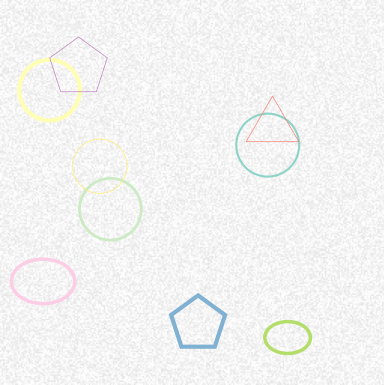[{"shape": "circle", "thickness": 1.5, "radius": 0.41, "center": [0.695, 0.623]}, {"shape": "circle", "thickness": 3, "radius": 0.39, "center": [0.129, 0.766]}, {"shape": "triangle", "thickness": 0.5, "radius": 0.39, "center": [0.708, 0.671]}, {"shape": "pentagon", "thickness": 3, "radius": 0.37, "center": [0.515, 0.159]}, {"shape": "oval", "thickness": 2.5, "radius": 0.3, "center": [0.747, 0.123]}, {"shape": "oval", "thickness": 2.5, "radius": 0.41, "center": [0.112, 0.269]}, {"shape": "pentagon", "thickness": 0.5, "radius": 0.39, "center": [0.204, 0.825]}, {"shape": "circle", "thickness": 2, "radius": 0.4, "center": [0.287, 0.457]}, {"shape": "circle", "thickness": 0.5, "radius": 0.35, "center": [0.259, 0.568]}]